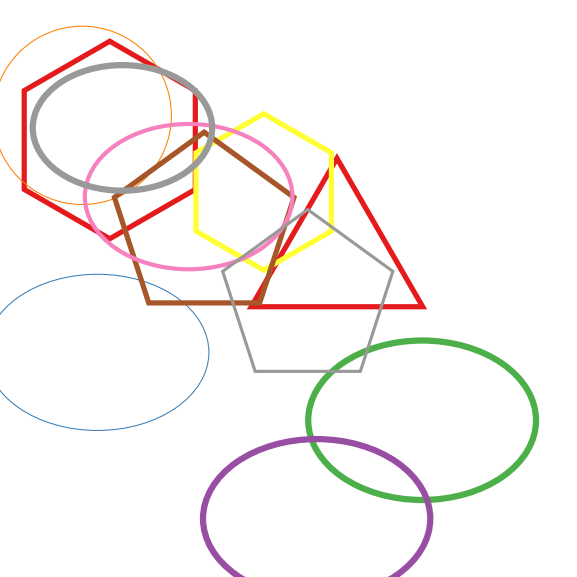[{"shape": "hexagon", "thickness": 2.5, "radius": 0.86, "center": [0.19, 0.757]}, {"shape": "triangle", "thickness": 2.5, "radius": 0.86, "center": [0.583, 0.554]}, {"shape": "oval", "thickness": 0.5, "radius": 0.97, "center": [0.169, 0.389]}, {"shape": "oval", "thickness": 3, "radius": 0.99, "center": [0.731, 0.271]}, {"shape": "oval", "thickness": 3, "radius": 0.98, "center": [0.548, 0.101]}, {"shape": "circle", "thickness": 0.5, "radius": 0.77, "center": [0.142, 0.799]}, {"shape": "hexagon", "thickness": 2.5, "radius": 0.68, "center": [0.457, 0.667]}, {"shape": "pentagon", "thickness": 2.5, "radius": 0.82, "center": [0.354, 0.607]}, {"shape": "oval", "thickness": 2, "radius": 0.9, "center": [0.327, 0.659]}, {"shape": "oval", "thickness": 3, "radius": 0.78, "center": [0.212, 0.778]}, {"shape": "pentagon", "thickness": 1.5, "radius": 0.77, "center": [0.533, 0.481]}]